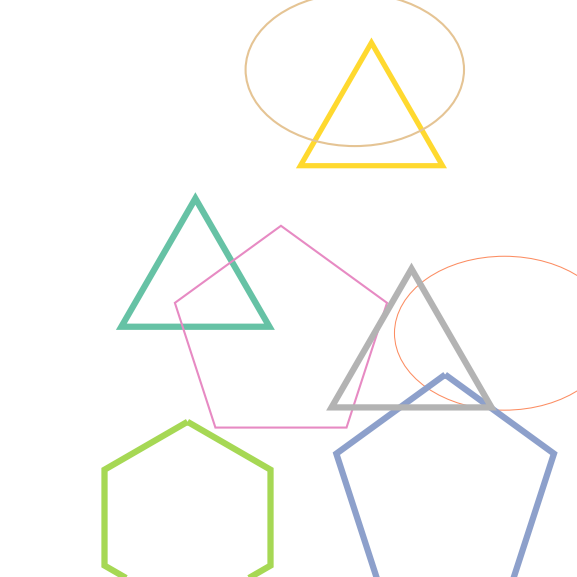[{"shape": "triangle", "thickness": 3, "radius": 0.74, "center": [0.338, 0.507]}, {"shape": "oval", "thickness": 0.5, "radius": 0.95, "center": [0.873, 0.422]}, {"shape": "pentagon", "thickness": 3, "radius": 0.99, "center": [0.771, 0.152]}, {"shape": "pentagon", "thickness": 1, "radius": 0.97, "center": [0.487, 0.415]}, {"shape": "hexagon", "thickness": 3, "radius": 0.83, "center": [0.325, 0.103]}, {"shape": "triangle", "thickness": 2.5, "radius": 0.71, "center": [0.643, 0.783]}, {"shape": "oval", "thickness": 1, "radius": 0.95, "center": [0.614, 0.879]}, {"shape": "triangle", "thickness": 3, "radius": 0.8, "center": [0.713, 0.374]}]